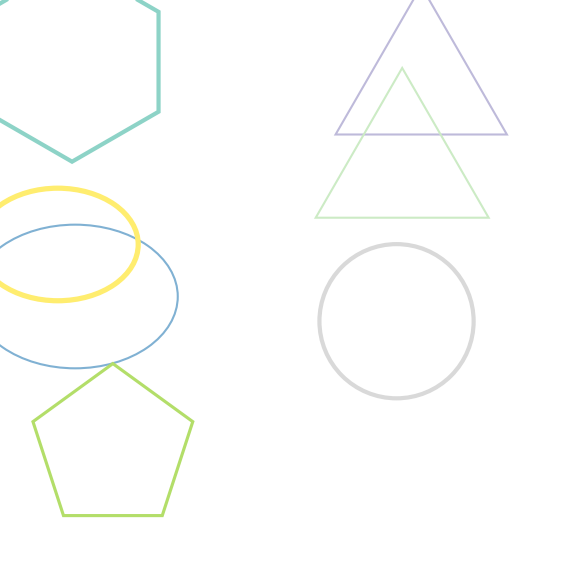[{"shape": "hexagon", "thickness": 2, "radius": 0.86, "center": [0.125, 0.892]}, {"shape": "triangle", "thickness": 1, "radius": 0.86, "center": [0.729, 0.852]}, {"shape": "oval", "thickness": 1, "radius": 0.89, "center": [0.13, 0.486]}, {"shape": "pentagon", "thickness": 1.5, "radius": 0.73, "center": [0.195, 0.224]}, {"shape": "circle", "thickness": 2, "radius": 0.67, "center": [0.687, 0.443]}, {"shape": "triangle", "thickness": 1, "radius": 0.86, "center": [0.696, 0.709]}, {"shape": "oval", "thickness": 2.5, "radius": 0.7, "center": [0.1, 0.576]}]